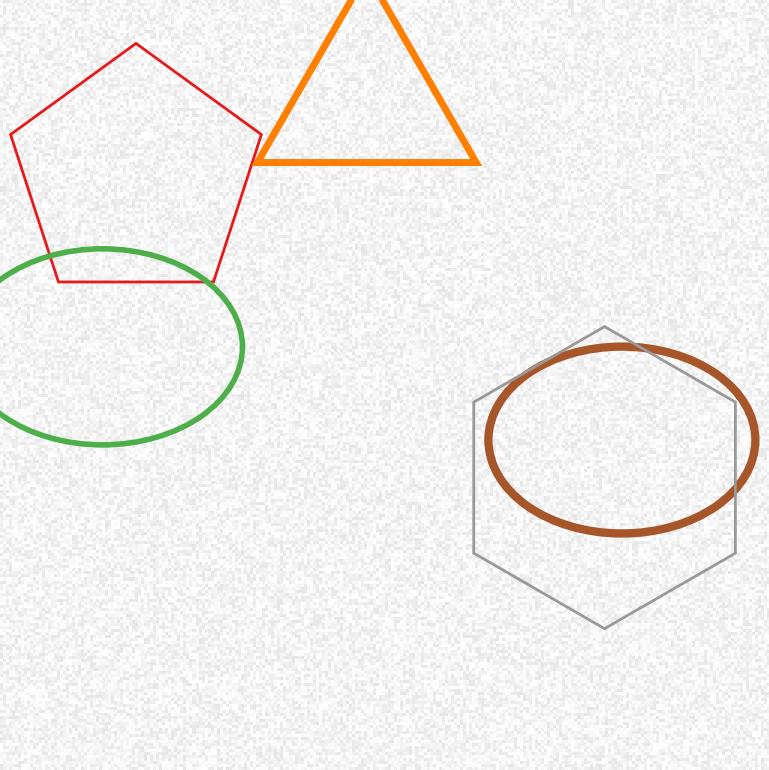[{"shape": "pentagon", "thickness": 1, "radius": 0.86, "center": [0.177, 0.772]}, {"shape": "oval", "thickness": 2, "radius": 0.91, "center": [0.133, 0.55]}, {"shape": "triangle", "thickness": 2.5, "radius": 0.82, "center": [0.476, 0.871]}, {"shape": "oval", "thickness": 3, "radius": 0.87, "center": [0.808, 0.429]}, {"shape": "hexagon", "thickness": 1, "radius": 0.98, "center": [0.785, 0.38]}]